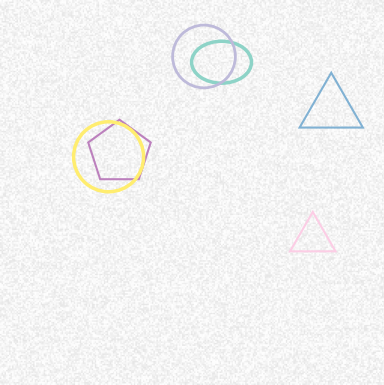[{"shape": "oval", "thickness": 2.5, "radius": 0.39, "center": [0.575, 0.838]}, {"shape": "circle", "thickness": 2, "radius": 0.41, "center": [0.53, 0.853]}, {"shape": "triangle", "thickness": 1.5, "radius": 0.47, "center": [0.86, 0.716]}, {"shape": "triangle", "thickness": 1.5, "radius": 0.34, "center": [0.812, 0.381]}, {"shape": "pentagon", "thickness": 1.5, "radius": 0.43, "center": [0.31, 0.604]}, {"shape": "circle", "thickness": 2.5, "radius": 0.45, "center": [0.282, 0.593]}]